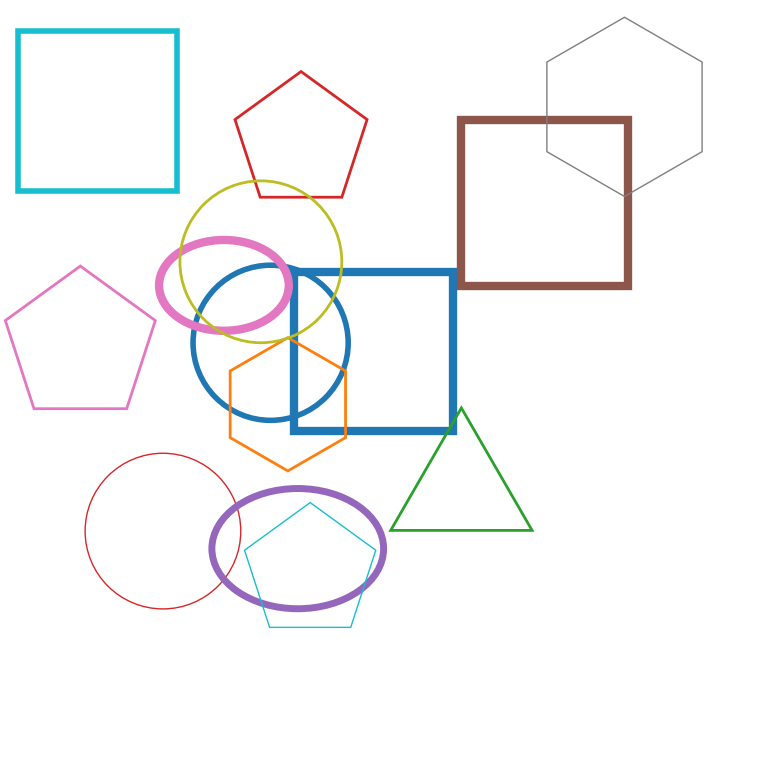[{"shape": "circle", "thickness": 2, "radius": 0.5, "center": [0.351, 0.555]}, {"shape": "square", "thickness": 3, "radius": 0.52, "center": [0.485, 0.543]}, {"shape": "hexagon", "thickness": 1, "radius": 0.43, "center": [0.374, 0.475]}, {"shape": "triangle", "thickness": 1, "radius": 0.53, "center": [0.599, 0.364]}, {"shape": "pentagon", "thickness": 1, "radius": 0.45, "center": [0.391, 0.817]}, {"shape": "circle", "thickness": 0.5, "radius": 0.51, "center": [0.212, 0.31]}, {"shape": "oval", "thickness": 2.5, "radius": 0.56, "center": [0.387, 0.287]}, {"shape": "square", "thickness": 3, "radius": 0.54, "center": [0.707, 0.736]}, {"shape": "oval", "thickness": 3, "radius": 0.42, "center": [0.291, 0.629]}, {"shape": "pentagon", "thickness": 1, "radius": 0.51, "center": [0.104, 0.552]}, {"shape": "hexagon", "thickness": 0.5, "radius": 0.58, "center": [0.811, 0.861]}, {"shape": "circle", "thickness": 1, "radius": 0.53, "center": [0.339, 0.66]}, {"shape": "pentagon", "thickness": 0.5, "radius": 0.45, "center": [0.403, 0.258]}, {"shape": "square", "thickness": 2, "radius": 0.52, "center": [0.127, 0.855]}]